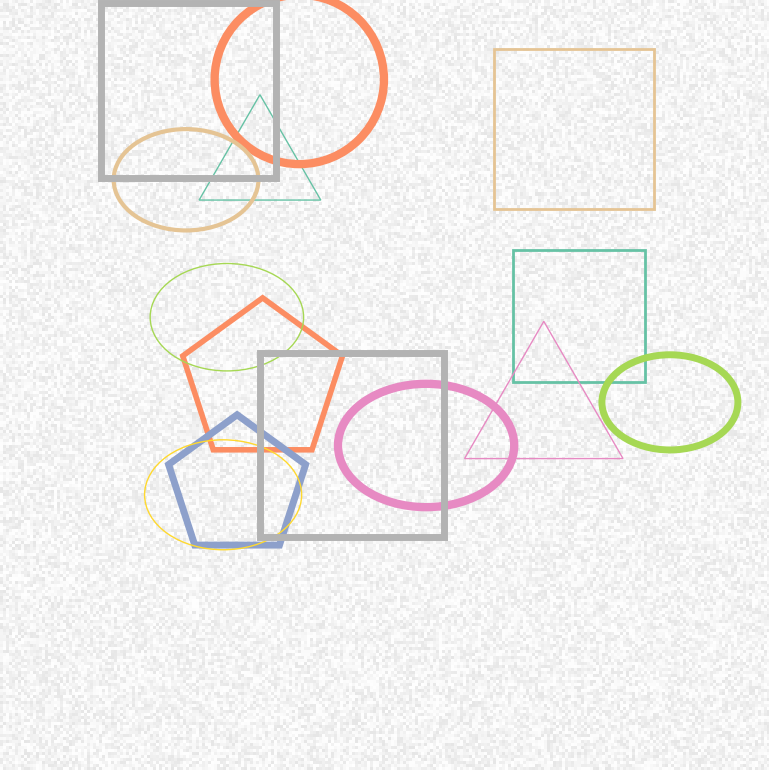[{"shape": "triangle", "thickness": 0.5, "radius": 0.46, "center": [0.338, 0.786]}, {"shape": "square", "thickness": 1, "radius": 0.43, "center": [0.752, 0.589]}, {"shape": "circle", "thickness": 3, "radius": 0.55, "center": [0.389, 0.897]}, {"shape": "pentagon", "thickness": 2, "radius": 0.55, "center": [0.341, 0.504]}, {"shape": "pentagon", "thickness": 2.5, "radius": 0.47, "center": [0.308, 0.368]}, {"shape": "triangle", "thickness": 0.5, "radius": 0.59, "center": [0.706, 0.464]}, {"shape": "oval", "thickness": 3, "radius": 0.57, "center": [0.553, 0.421]}, {"shape": "oval", "thickness": 2.5, "radius": 0.44, "center": [0.87, 0.477]}, {"shape": "oval", "thickness": 0.5, "radius": 0.5, "center": [0.295, 0.588]}, {"shape": "oval", "thickness": 0.5, "radius": 0.51, "center": [0.29, 0.357]}, {"shape": "oval", "thickness": 1.5, "radius": 0.47, "center": [0.242, 0.767]}, {"shape": "square", "thickness": 1, "radius": 0.52, "center": [0.745, 0.832]}, {"shape": "square", "thickness": 2.5, "radius": 0.6, "center": [0.457, 0.422]}, {"shape": "square", "thickness": 2.5, "radius": 0.57, "center": [0.245, 0.883]}]